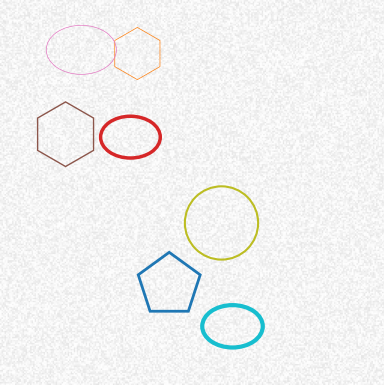[{"shape": "pentagon", "thickness": 2, "radius": 0.42, "center": [0.44, 0.26]}, {"shape": "hexagon", "thickness": 0.5, "radius": 0.34, "center": [0.357, 0.861]}, {"shape": "oval", "thickness": 2.5, "radius": 0.39, "center": [0.339, 0.644]}, {"shape": "hexagon", "thickness": 1, "radius": 0.42, "center": [0.17, 0.651]}, {"shape": "oval", "thickness": 0.5, "radius": 0.46, "center": [0.211, 0.871]}, {"shape": "circle", "thickness": 1.5, "radius": 0.48, "center": [0.575, 0.421]}, {"shape": "oval", "thickness": 3, "radius": 0.39, "center": [0.604, 0.152]}]